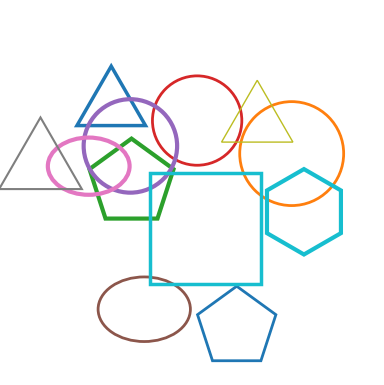[{"shape": "pentagon", "thickness": 2, "radius": 0.53, "center": [0.615, 0.15]}, {"shape": "triangle", "thickness": 2.5, "radius": 0.51, "center": [0.289, 0.725]}, {"shape": "circle", "thickness": 2, "radius": 0.67, "center": [0.758, 0.601]}, {"shape": "pentagon", "thickness": 3, "radius": 0.57, "center": [0.342, 0.525]}, {"shape": "circle", "thickness": 2, "radius": 0.58, "center": [0.512, 0.687]}, {"shape": "circle", "thickness": 3, "radius": 0.61, "center": [0.339, 0.621]}, {"shape": "oval", "thickness": 2, "radius": 0.6, "center": [0.375, 0.197]}, {"shape": "oval", "thickness": 3, "radius": 0.53, "center": [0.23, 0.568]}, {"shape": "triangle", "thickness": 1.5, "radius": 0.62, "center": [0.105, 0.571]}, {"shape": "triangle", "thickness": 1, "radius": 0.54, "center": [0.668, 0.684]}, {"shape": "square", "thickness": 2.5, "radius": 0.72, "center": [0.535, 0.407]}, {"shape": "hexagon", "thickness": 3, "radius": 0.55, "center": [0.789, 0.45]}]